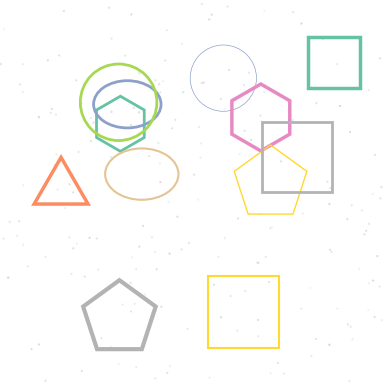[{"shape": "square", "thickness": 2.5, "radius": 0.34, "center": [0.867, 0.838]}, {"shape": "hexagon", "thickness": 2, "radius": 0.36, "center": [0.313, 0.679]}, {"shape": "triangle", "thickness": 2.5, "radius": 0.4, "center": [0.159, 0.51]}, {"shape": "circle", "thickness": 0.5, "radius": 0.43, "center": [0.58, 0.797]}, {"shape": "oval", "thickness": 2, "radius": 0.44, "center": [0.331, 0.729]}, {"shape": "hexagon", "thickness": 2.5, "radius": 0.43, "center": [0.677, 0.695]}, {"shape": "circle", "thickness": 2, "radius": 0.5, "center": [0.308, 0.734]}, {"shape": "pentagon", "thickness": 1, "radius": 0.5, "center": [0.703, 0.524]}, {"shape": "square", "thickness": 1.5, "radius": 0.46, "center": [0.632, 0.19]}, {"shape": "oval", "thickness": 1.5, "radius": 0.48, "center": [0.368, 0.548]}, {"shape": "pentagon", "thickness": 3, "radius": 0.5, "center": [0.31, 0.173]}, {"shape": "square", "thickness": 2, "radius": 0.45, "center": [0.771, 0.592]}]